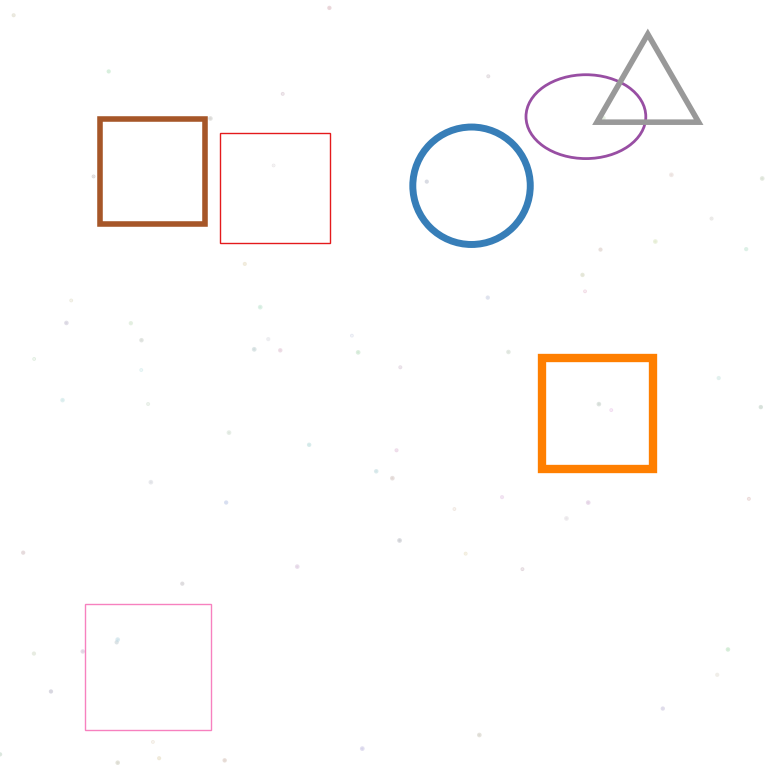[{"shape": "square", "thickness": 0.5, "radius": 0.36, "center": [0.357, 0.755]}, {"shape": "circle", "thickness": 2.5, "radius": 0.38, "center": [0.612, 0.759]}, {"shape": "oval", "thickness": 1, "radius": 0.39, "center": [0.761, 0.849]}, {"shape": "square", "thickness": 3, "radius": 0.36, "center": [0.776, 0.463]}, {"shape": "square", "thickness": 2, "radius": 0.34, "center": [0.198, 0.777]}, {"shape": "square", "thickness": 0.5, "radius": 0.41, "center": [0.192, 0.133]}, {"shape": "triangle", "thickness": 2, "radius": 0.38, "center": [0.841, 0.879]}]